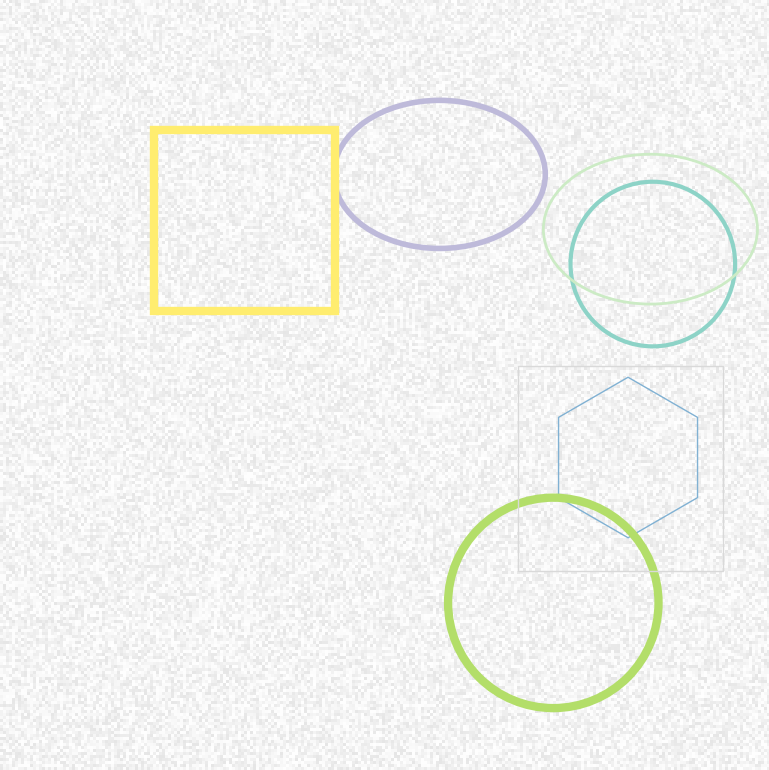[{"shape": "circle", "thickness": 1.5, "radius": 0.53, "center": [0.848, 0.657]}, {"shape": "oval", "thickness": 2, "radius": 0.69, "center": [0.571, 0.774]}, {"shape": "hexagon", "thickness": 0.5, "radius": 0.52, "center": [0.816, 0.406]}, {"shape": "circle", "thickness": 3, "radius": 0.68, "center": [0.719, 0.217]}, {"shape": "square", "thickness": 0.5, "radius": 0.67, "center": [0.806, 0.391]}, {"shape": "oval", "thickness": 1, "radius": 0.7, "center": [0.845, 0.702]}, {"shape": "square", "thickness": 3, "radius": 0.59, "center": [0.317, 0.713]}]